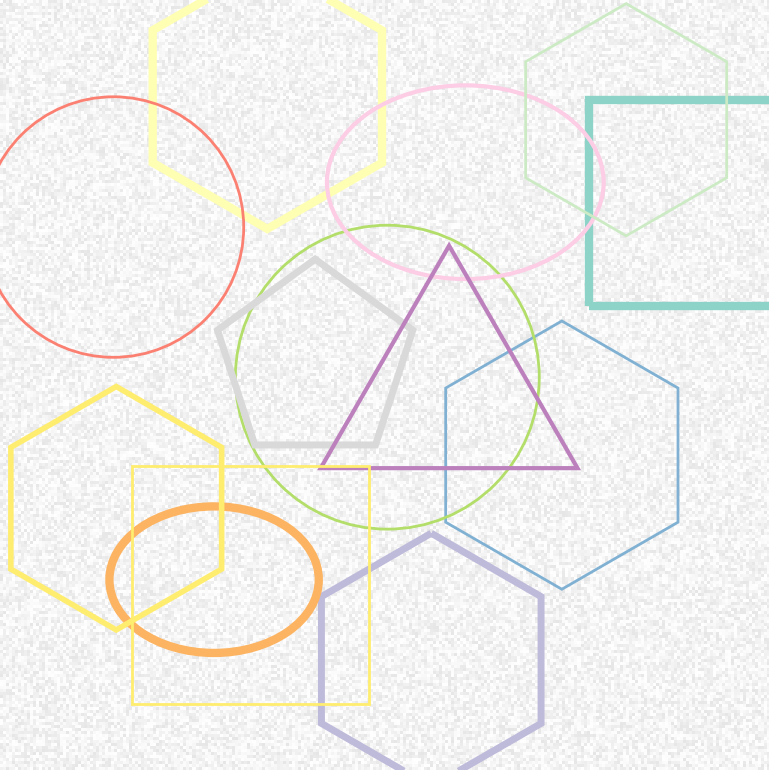[{"shape": "square", "thickness": 3, "radius": 0.67, "center": [0.899, 0.736]}, {"shape": "hexagon", "thickness": 3, "radius": 0.86, "center": [0.347, 0.875]}, {"shape": "hexagon", "thickness": 2.5, "radius": 0.82, "center": [0.56, 0.143]}, {"shape": "circle", "thickness": 1, "radius": 0.85, "center": [0.147, 0.705]}, {"shape": "hexagon", "thickness": 1, "radius": 0.87, "center": [0.73, 0.409]}, {"shape": "oval", "thickness": 3, "radius": 0.68, "center": [0.278, 0.247]}, {"shape": "circle", "thickness": 1, "radius": 0.99, "center": [0.503, 0.51]}, {"shape": "oval", "thickness": 1.5, "radius": 0.9, "center": [0.604, 0.763]}, {"shape": "pentagon", "thickness": 2.5, "radius": 0.67, "center": [0.409, 0.53]}, {"shape": "triangle", "thickness": 1.5, "radius": 0.96, "center": [0.583, 0.488]}, {"shape": "hexagon", "thickness": 1, "radius": 0.75, "center": [0.813, 0.845]}, {"shape": "square", "thickness": 1, "radius": 0.77, "center": [0.325, 0.24]}, {"shape": "hexagon", "thickness": 2, "radius": 0.79, "center": [0.151, 0.34]}]